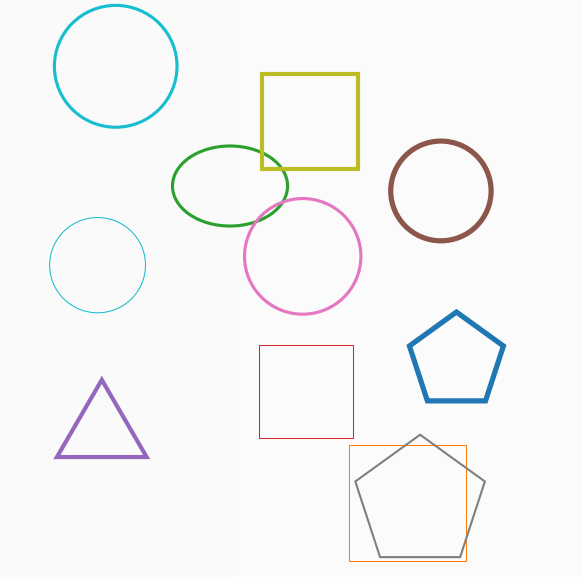[{"shape": "pentagon", "thickness": 2.5, "radius": 0.43, "center": [0.785, 0.374]}, {"shape": "square", "thickness": 0.5, "radius": 0.5, "center": [0.701, 0.129]}, {"shape": "oval", "thickness": 1.5, "radius": 0.5, "center": [0.396, 0.677]}, {"shape": "square", "thickness": 0.5, "radius": 0.4, "center": [0.527, 0.321]}, {"shape": "triangle", "thickness": 2, "radius": 0.45, "center": [0.175, 0.252]}, {"shape": "circle", "thickness": 2.5, "radius": 0.43, "center": [0.759, 0.668]}, {"shape": "circle", "thickness": 1.5, "radius": 0.5, "center": [0.521, 0.555]}, {"shape": "pentagon", "thickness": 1, "radius": 0.59, "center": [0.723, 0.129]}, {"shape": "square", "thickness": 2, "radius": 0.41, "center": [0.534, 0.789]}, {"shape": "circle", "thickness": 0.5, "radius": 0.41, "center": [0.168, 0.54]}, {"shape": "circle", "thickness": 1.5, "radius": 0.53, "center": [0.199, 0.884]}]